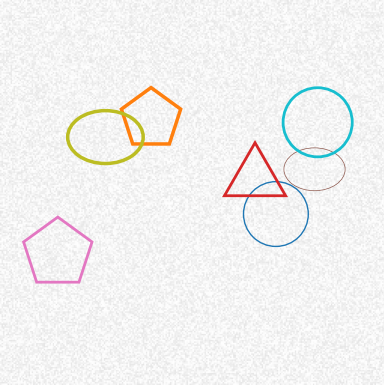[{"shape": "circle", "thickness": 1, "radius": 0.42, "center": [0.717, 0.444]}, {"shape": "pentagon", "thickness": 2.5, "radius": 0.4, "center": [0.392, 0.692]}, {"shape": "triangle", "thickness": 2, "radius": 0.46, "center": [0.662, 0.537]}, {"shape": "oval", "thickness": 0.5, "radius": 0.4, "center": [0.817, 0.56]}, {"shape": "pentagon", "thickness": 2, "radius": 0.47, "center": [0.15, 0.343]}, {"shape": "oval", "thickness": 2.5, "radius": 0.49, "center": [0.274, 0.644]}, {"shape": "circle", "thickness": 2, "radius": 0.45, "center": [0.825, 0.682]}]